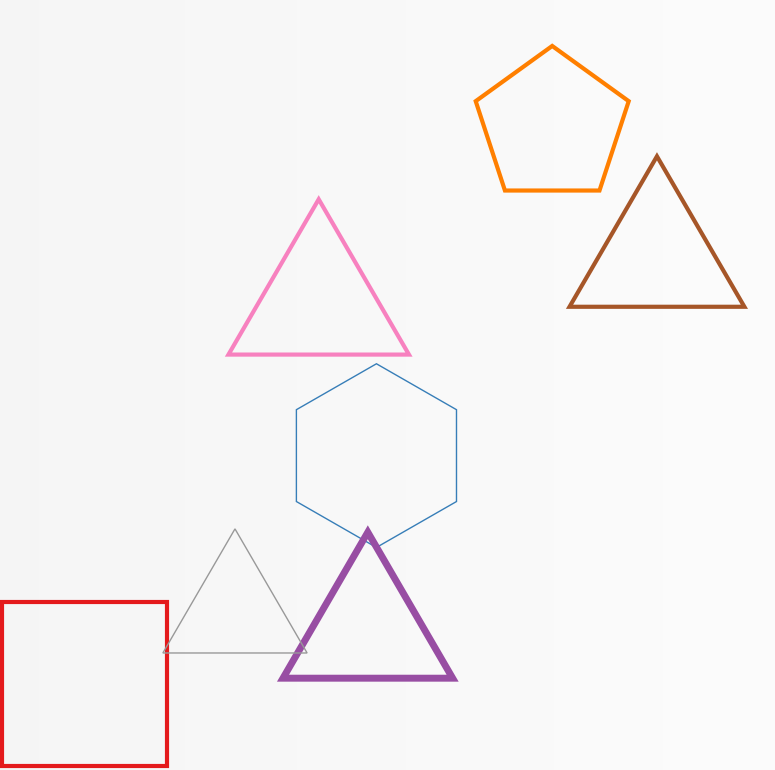[{"shape": "square", "thickness": 1.5, "radius": 0.53, "center": [0.109, 0.112]}, {"shape": "hexagon", "thickness": 0.5, "radius": 0.6, "center": [0.486, 0.408]}, {"shape": "triangle", "thickness": 2.5, "radius": 0.63, "center": [0.475, 0.182]}, {"shape": "pentagon", "thickness": 1.5, "radius": 0.52, "center": [0.713, 0.837]}, {"shape": "triangle", "thickness": 1.5, "radius": 0.65, "center": [0.848, 0.667]}, {"shape": "triangle", "thickness": 1.5, "radius": 0.67, "center": [0.411, 0.607]}, {"shape": "triangle", "thickness": 0.5, "radius": 0.54, "center": [0.303, 0.206]}]